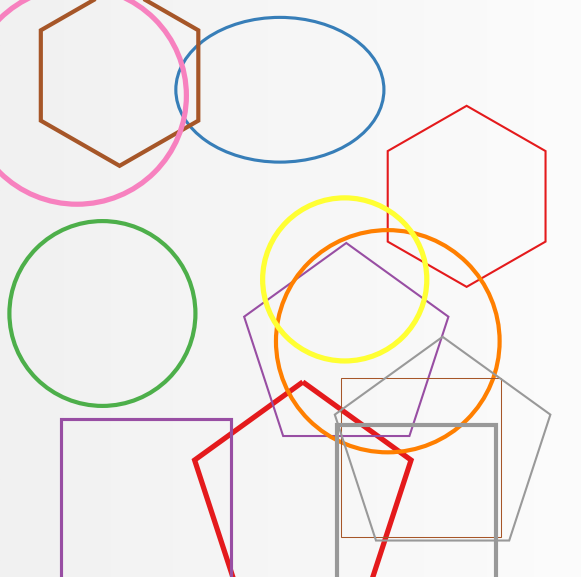[{"shape": "pentagon", "thickness": 2.5, "radius": 0.98, "center": [0.521, 0.142]}, {"shape": "hexagon", "thickness": 1, "radius": 0.78, "center": [0.803, 0.659]}, {"shape": "oval", "thickness": 1.5, "radius": 0.9, "center": [0.482, 0.844]}, {"shape": "circle", "thickness": 2, "radius": 0.8, "center": [0.176, 0.456]}, {"shape": "square", "thickness": 1.5, "radius": 0.73, "center": [0.25, 0.127]}, {"shape": "pentagon", "thickness": 1, "radius": 0.92, "center": [0.596, 0.394]}, {"shape": "circle", "thickness": 2, "radius": 0.96, "center": [0.667, 0.408]}, {"shape": "circle", "thickness": 2.5, "radius": 0.71, "center": [0.593, 0.515]}, {"shape": "square", "thickness": 0.5, "radius": 0.69, "center": [0.725, 0.207]}, {"shape": "hexagon", "thickness": 2, "radius": 0.78, "center": [0.206, 0.868]}, {"shape": "circle", "thickness": 2.5, "radius": 0.94, "center": [0.133, 0.834]}, {"shape": "square", "thickness": 2, "radius": 0.68, "center": [0.717, 0.126]}, {"shape": "pentagon", "thickness": 1, "radius": 0.97, "center": [0.761, 0.221]}]